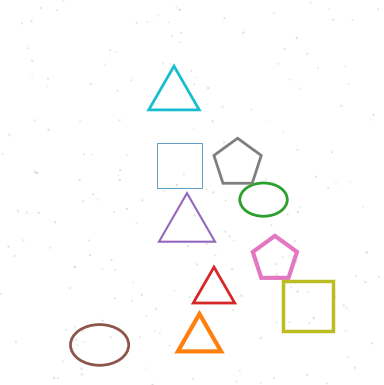[{"shape": "square", "thickness": 0.5, "radius": 0.29, "center": [0.465, 0.57]}, {"shape": "triangle", "thickness": 3, "radius": 0.32, "center": [0.518, 0.12]}, {"shape": "oval", "thickness": 2, "radius": 0.31, "center": [0.684, 0.481]}, {"shape": "triangle", "thickness": 2, "radius": 0.31, "center": [0.556, 0.244]}, {"shape": "triangle", "thickness": 1.5, "radius": 0.42, "center": [0.486, 0.414]}, {"shape": "oval", "thickness": 2, "radius": 0.38, "center": [0.259, 0.104]}, {"shape": "pentagon", "thickness": 3, "radius": 0.3, "center": [0.714, 0.327]}, {"shape": "pentagon", "thickness": 2, "radius": 0.32, "center": [0.617, 0.576]}, {"shape": "square", "thickness": 2.5, "radius": 0.32, "center": [0.799, 0.204]}, {"shape": "triangle", "thickness": 2, "radius": 0.38, "center": [0.452, 0.752]}]